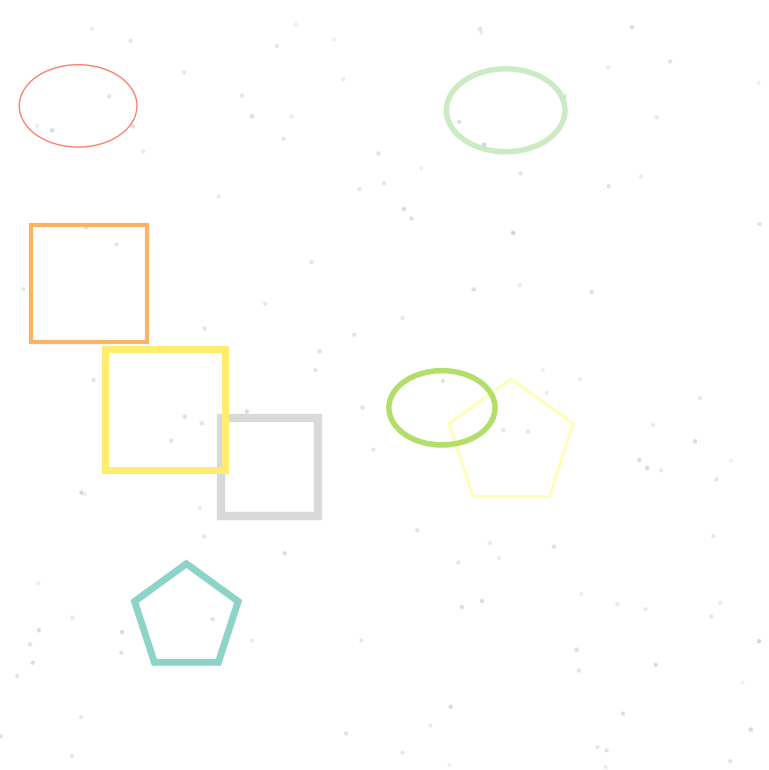[{"shape": "pentagon", "thickness": 2.5, "radius": 0.35, "center": [0.242, 0.197]}, {"shape": "pentagon", "thickness": 1, "radius": 0.42, "center": [0.664, 0.424]}, {"shape": "oval", "thickness": 0.5, "radius": 0.38, "center": [0.101, 0.862]}, {"shape": "square", "thickness": 1.5, "radius": 0.38, "center": [0.116, 0.632]}, {"shape": "oval", "thickness": 2, "radius": 0.34, "center": [0.574, 0.47]}, {"shape": "square", "thickness": 3, "radius": 0.32, "center": [0.35, 0.393]}, {"shape": "oval", "thickness": 2, "radius": 0.38, "center": [0.657, 0.857]}, {"shape": "square", "thickness": 2.5, "radius": 0.39, "center": [0.215, 0.468]}]